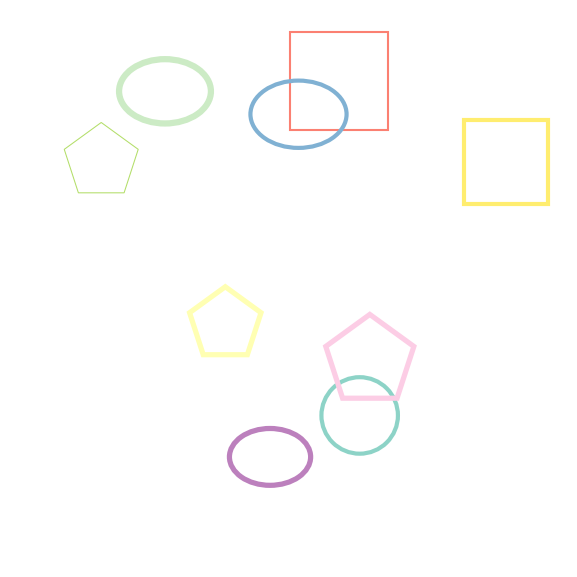[{"shape": "circle", "thickness": 2, "radius": 0.33, "center": [0.623, 0.28]}, {"shape": "pentagon", "thickness": 2.5, "radius": 0.33, "center": [0.39, 0.438]}, {"shape": "square", "thickness": 1, "radius": 0.43, "center": [0.587, 0.859]}, {"shape": "oval", "thickness": 2, "radius": 0.42, "center": [0.517, 0.801]}, {"shape": "pentagon", "thickness": 0.5, "radius": 0.34, "center": [0.175, 0.72]}, {"shape": "pentagon", "thickness": 2.5, "radius": 0.4, "center": [0.64, 0.374]}, {"shape": "oval", "thickness": 2.5, "radius": 0.35, "center": [0.468, 0.208]}, {"shape": "oval", "thickness": 3, "radius": 0.4, "center": [0.286, 0.841]}, {"shape": "square", "thickness": 2, "radius": 0.36, "center": [0.876, 0.718]}]